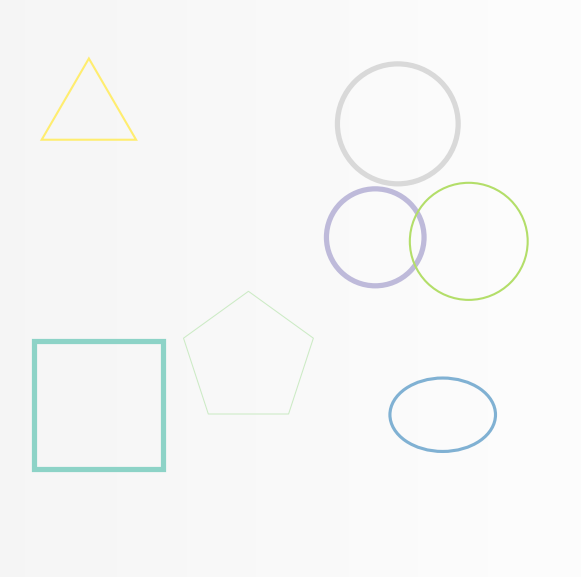[{"shape": "square", "thickness": 2.5, "radius": 0.56, "center": [0.169, 0.298]}, {"shape": "circle", "thickness": 2.5, "radius": 0.42, "center": [0.646, 0.588]}, {"shape": "oval", "thickness": 1.5, "radius": 0.45, "center": [0.762, 0.281]}, {"shape": "circle", "thickness": 1, "radius": 0.51, "center": [0.806, 0.581]}, {"shape": "circle", "thickness": 2.5, "radius": 0.52, "center": [0.684, 0.785]}, {"shape": "pentagon", "thickness": 0.5, "radius": 0.59, "center": [0.427, 0.377]}, {"shape": "triangle", "thickness": 1, "radius": 0.47, "center": [0.153, 0.804]}]